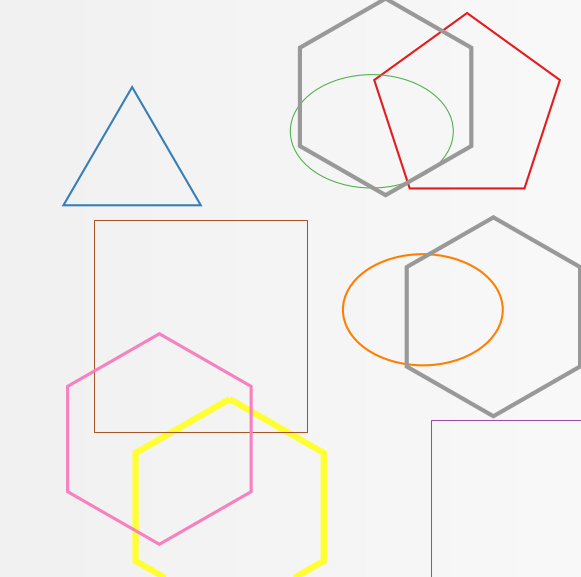[{"shape": "pentagon", "thickness": 1, "radius": 0.84, "center": [0.804, 0.809]}, {"shape": "triangle", "thickness": 1, "radius": 0.68, "center": [0.227, 0.712]}, {"shape": "oval", "thickness": 0.5, "radius": 0.7, "center": [0.64, 0.772]}, {"shape": "square", "thickness": 0.5, "radius": 0.73, "center": [0.888, 0.125]}, {"shape": "oval", "thickness": 1, "radius": 0.69, "center": [0.727, 0.463]}, {"shape": "hexagon", "thickness": 3, "radius": 0.93, "center": [0.395, 0.121]}, {"shape": "square", "thickness": 0.5, "radius": 0.91, "center": [0.345, 0.434]}, {"shape": "hexagon", "thickness": 1.5, "radius": 0.91, "center": [0.274, 0.239]}, {"shape": "hexagon", "thickness": 2, "radius": 0.85, "center": [0.663, 0.831]}, {"shape": "hexagon", "thickness": 2, "radius": 0.86, "center": [0.849, 0.451]}]